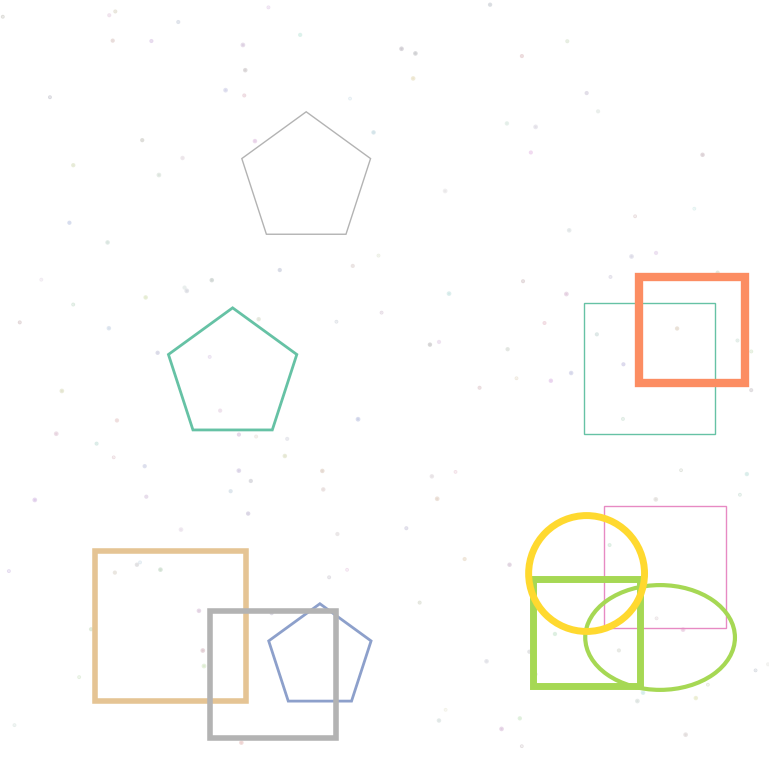[{"shape": "square", "thickness": 0.5, "radius": 0.42, "center": [0.843, 0.521]}, {"shape": "pentagon", "thickness": 1, "radius": 0.44, "center": [0.302, 0.513]}, {"shape": "square", "thickness": 3, "radius": 0.34, "center": [0.899, 0.571]}, {"shape": "pentagon", "thickness": 1, "radius": 0.35, "center": [0.415, 0.146]}, {"shape": "square", "thickness": 0.5, "radius": 0.4, "center": [0.863, 0.263]}, {"shape": "oval", "thickness": 1.5, "radius": 0.49, "center": [0.857, 0.172]}, {"shape": "square", "thickness": 2.5, "radius": 0.35, "center": [0.762, 0.178]}, {"shape": "circle", "thickness": 2.5, "radius": 0.38, "center": [0.762, 0.255]}, {"shape": "square", "thickness": 2, "radius": 0.49, "center": [0.222, 0.187]}, {"shape": "square", "thickness": 2, "radius": 0.41, "center": [0.354, 0.124]}, {"shape": "pentagon", "thickness": 0.5, "radius": 0.44, "center": [0.398, 0.767]}]